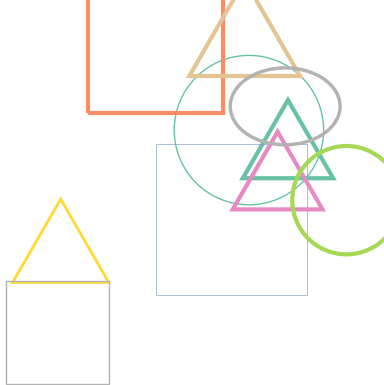[{"shape": "circle", "thickness": 1, "radius": 0.97, "center": [0.647, 0.662]}, {"shape": "triangle", "thickness": 3, "radius": 0.68, "center": [0.748, 0.605]}, {"shape": "square", "thickness": 3, "radius": 0.88, "center": [0.403, 0.882]}, {"shape": "square", "thickness": 0.5, "radius": 0.98, "center": [0.601, 0.43]}, {"shape": "triangle", "thickness": 3, "radius": 0.67, "center": [0.721, 0.523]}, {"shape": "circle", "thickness": 3, "radius": 0.7, "center": [0.9, 0.48]}, {"shape": "triangle", "thickness": 2, "radius": 0.72, "center": [0.158, 0.339]}, {"shape": "triangle", "thickness": 3, "radius": 0.83, "center": [0.636, 0.886]}, {"shape": "square", "thickness": 1, "radius": 0.67, "center": [0.148, 0.137]}, {"shape": "oval", "thickness": 2.5, "radius": 0.71, "center": [0.741, 0.724]}]